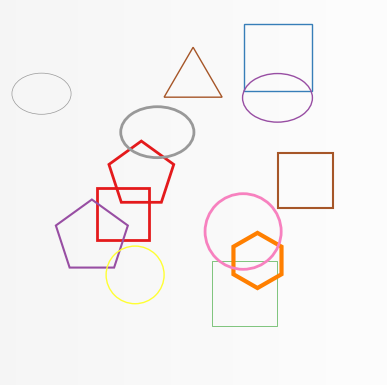[{"shape": "pentagon", "thickness": 2, "radius": 0.44, "center": [0.365, 0.546]}, {"shape": "square", "thickness": 2, "radius": 0.34, "center": [0.317, 0.445]}, {"shape": "square", "thickness": 1, "radius": 0.44, "center": [0.717, 0.851]}, {"shape": "square", "thickness": 0.5, "radius": 0.42, "center": [0.631, 0.237]}, {"shape": "pentagon", "thickness": 1.5, "radius": 0.49, "center": [0.237, 0.384]}, {"shape": "oval", "thickness": 1, "radius": 0.45, "center": [0.716, 0.746]}, {"shape": "hexagon", "thickness": 3, "radius": 0.36, "center": [0.664, 0.323]}, {"shape": "circle", "thickness": 1, "radius": 0.37, "center": [0.349, 0.286]}, {"shape": "square", "thickness": 1.5, "radius": 0.36, "center": [0.788, 0.531]}, {"shape": "triangle", "thickness": 1, "radius": 0.43, "center": [0.498, 0.791]}, {"shape": "circle", "thickness": 2, "radius": 0.49, "center": [0.627, 0.399]}, {"shape": "oval", "thickness": 2, "radius": 0.47, "center": [0.406, 0.657]}, {"shape": "oval", "thickness": 0.5, "radius": 0.38, "center": [0.107, 0.757]}]